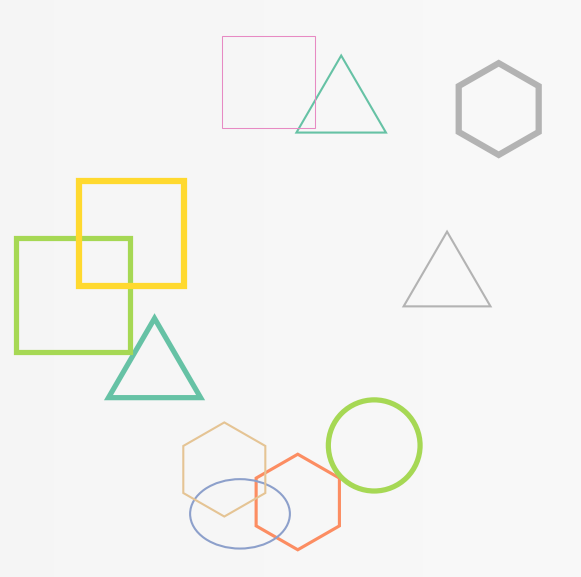[{"shape": "triangle", "thickness": 2.5, "radius": 0.46, "center": [0.266, 0.356]}, {"shape": "triangle", "thickness": 1, "radius": 0.44, "center": [0.587, 0.814]}, {"shape": "hexagon", "thickness": 1.5, "radius": 0.41, "center": [0.512, 0.13]}, {"shape": "oval", "thickness": 1, "radius": 0.43, "center": [0.413, 0.109]}, {"shape": "square", "thickness": 0.5, "radius": 0.4, "center": [0.462, 0.858]}, {"shape": "square", "thickness": 2.5, "radius": 0.49, "center": [0.126, 0.488]}, {"shape": "circle", "thickness": 2.5, "radius": 0.39, "center": [0.644, 0.228]}, {"shape": "square", "thickness": 3, "radius": 0.45, "center": [0.226, 0.594]}, {"shape": "hexagon", "thickness": 1, "radius": 0.41, "center": [0.386, 0.186]}, {"shape": "triangle", "thickness": 1, "radius": 0.43, "center": [0.769, 0.512]}, {"shape": "hexagon", "thickness": 3, "radius": 0.4, "center": [0.858, 0.81]}]